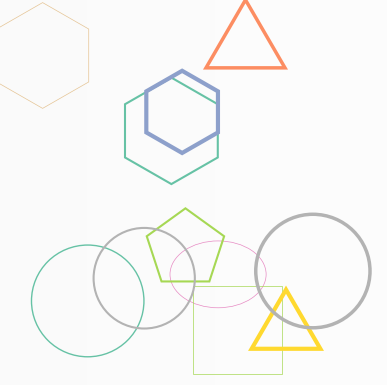[{"shape": "hexagon", "thickness": 1.5, "radius": 0.69, "center": [0.442, 0.66]}, {"shape": "circle", "thickness": 1, "radius": 0.73, "center": [0.226, 0.218]}, {"shape": "triangle", "thickness": 2.5, "radius": 0.59, "center": [0.634, 0.883]}, {"shape": "hexagon", "thickness": 3, "radius": 0.53, "center": [0.47, 0.709]}, {"shape": "oval", "thickness": 0.5, "radius": 0.62, "center": [0.563, 0.287]}, {"shape": "square", "thickness": 0.5, "radius": 0.57, "center": [0.614, 0.143]}, {"shape": "pentagon", "thickness": 1.5, "radius": 0.52, "center": [0.479, 0.354]}, {"shape": "triangle", "thickness": 3, "radius": 0.51, "center": [0.738, 0.145]}, {"shape": "hexagon", "thickness": 0.5, "radius": 0.69, "center": [0.11, 0.856]}, {"shape": "circle", "thickness": 1.5, "radius": 0.65, "center": [0.372, 0.277]}, {"shape": "circle", "thickness": 2.5, "radius": 0.74, "center": [0.807, 0.296]}]